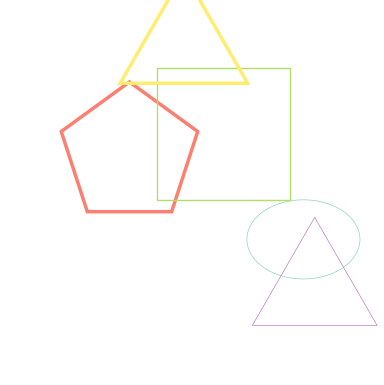[{"shape": "oval", "thickness": 0.5, "radius": 0.73, "center": [0.788, 0.378]}, {"shape": "pentagon", "thickness": 2.5, "radius": 0.93, "center": [0.336, 0.601]}, {"shape": "square", "thickness": 1, "radius": 0.86, "center": [0.581, 0.652]}, {"shape": "triangle", "thickness": 0.5, "radius": 0.94, "center": [0.817, 0.248]}, {"shape": "triangle", "thickness": 2.5, "radius": 0.96, "center": [0.478, 0.879]}]